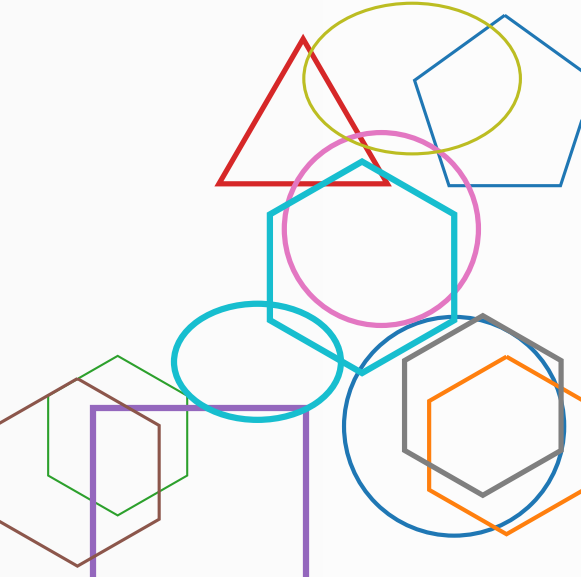[{"shape": "circle", "thickness": 2, "radius": 0.95, "center": [0.781, 0.261]}, {"shape": "pentagon", "thickness": 1.5, "radius": 0.82, "center": [0.868, 0.81]}, {"shape": "hexagon", "thickness": 2, "radius": 0.77, "center": [0.871, 0.228]}, {"shape": "hexagon", "thickness": 1, "radius": 0.69, "center": [0.202, 0.245]}, {"shape": "triangle", "thickness": 2.5, "radius": 0.84, "center": [0.521, 0.764]}, {"shape": "square", "thickness": 3, "radius": 0.92, "center": [0.343, 0.11]}, {"shape": "hexagon", "thickness": 1.5, "radius": 0.81, "center": [0.133, 0.181]}, {"shape": "circle", "thickness": 2.5, "radius": 0.84, "center": [0.656, 0.603]}, {"shape": "hexagon", "thickness": 2.5, "radius": 0.78, "center": [0.831, 0.297]}, {"shape": "oval", "thickness": 1.5, "radius": 0.93, "center": [0.709, 0.863]}, {"shape": "hexagon", "thickness": 3, "radius": 0.92, "center": [0.623, 0.536]}, {"shape": "oval", "thickness": 3, "radius": 0.72, "center": [0.443, 0.373]}]